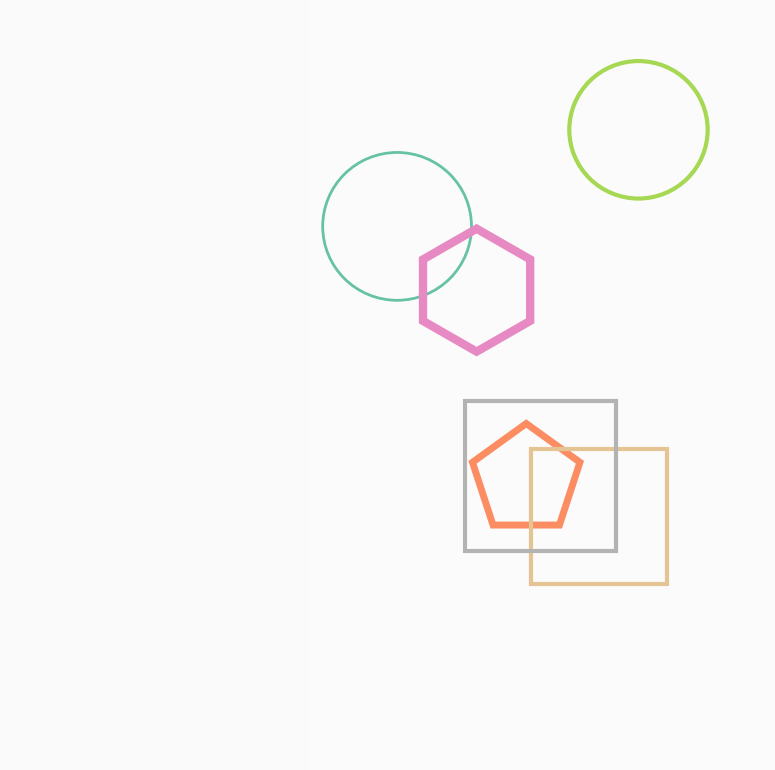[{"shape": "circle", "thickness": 1, "radius": 0.48, "center": [0.512, 0.706]}, {"shape": "pentagon", "thickness": 2.5, "radius": 0.36, "center": [0.679, 0.377]}, {"shape": "hexagon", "thickness": 3, "radius": 0.4, "center": [0.615, 0.623]}, {"shape": "circle", "thickness": 1.5, "radius": 0.45, "center": [0.824, 0.831]}, {"shape": "square", "thickness": 1.5, "radius": 0.44, "center": [0.773, 0.329]}, {"shape": "square", "thickness": 1.5, "radius": 0.49, "center": [0.697, 0.382]}]